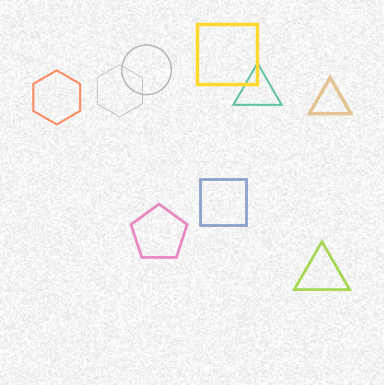[{"shape": "triangle", "thickness": 1.5, "radius": 0.36, "center": [0.669, 0.764]}, {"shape": "hexagon", "thickness": 1.5, "radius": 0.35, "center": [0.147, 0.747]}, {"shape": "square", "thickness": 2, "radius": 0.3, "center": [0.578, 0.476]}, {"shape": "pentagon", "thickness": 2, "radius": 0.38, "center": [0.413, 0.393]}, {"shape": "triangle", "thickness": 2, "radius": 0.42, "center": [0.836, 0.289]}, {"shape": "square", "thickness": 2.5, "radius": 0.39, "center": [0.59, 0.859]}, {"shape": "triangle", "thickness": 2.5, "radius": 0.31, "center": [0.857, 0.736]}, {"shape": "circle", "thickness": 1, "radius": 0.32, "center": [0.381, 0.819]}, {"shape": "hexagon", "thickness": 0.5, "radius": 0.34, "center": [0.311, 0.764]}]